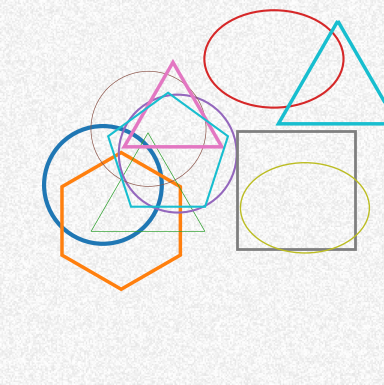[{"shape": "circle", "thickness": 3, "radius": 0.76, "center": [0.267, 0.52]}, {"shape": "hexagon", "thickness": 2.5, "radius": 0.89, "center": [0.315, 0.426]}, {"shape": "triangle", "thickness": 0.5, "radius": 0.85, "center": [0.384, 0.484]}, {"shape": "oval", "thickness": 1.5, "radius": 0.9, "center": [0.712, 0.847]}, {"shape": "circle", "thickness": 1.5, "radius": 0.77, "center": [0.462, 0.601]}, {"shape": "circle", "thickness": 0.5, "radius": 0.75, "center": [0.386, 0.665]}, {"shape": "triangle", "thickness": 2.5, "radius": 0.73, "center": [0.449, 0.692]}, {"shape": "square", "thickness": 2, "radius": 0.77, "center": [0.77, 0.506]}, {"shape": "oval", "thickness": 1, "radius": 0.84, "center": [0.792, 0.46]}, {"shape": "triangle", "thickness": 2.5, "radius": 0.89, "center": [0.877, 0.767]}, {"shape": "pentagon", "thickness": 1.5, "radius": 0.82, "center": [0.437, 0.596]}]